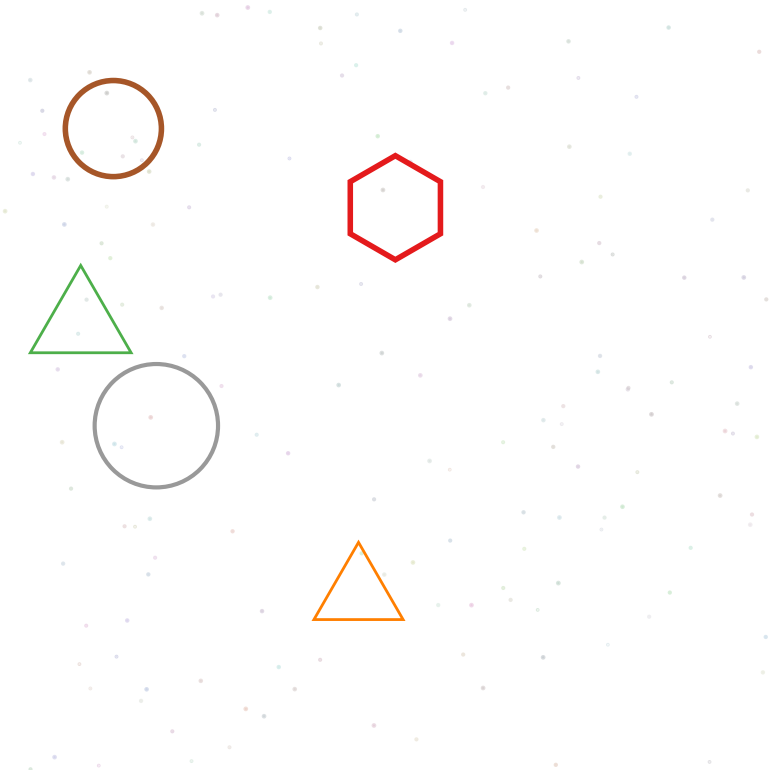[{"shape": "hexagon", "thickness": 2, "radius": 0.34, "center": [0.513, 0.73]}, {"shape": "triangle", "thickness": 1, "radius": 0.38, "center": [0.105, 0.58]}, {"shape": "triangle", "thickness": 1, "radius": 0.33, "center": [0.466, 0.229]}, {"shape": "circle", "thickness": 2, "radius": 0.31, "center": [0.147, 0.833]}, {"shape": "circle", "thickness": 1.5, "radius": 0.4, "center": [0.203, 0.447]}]